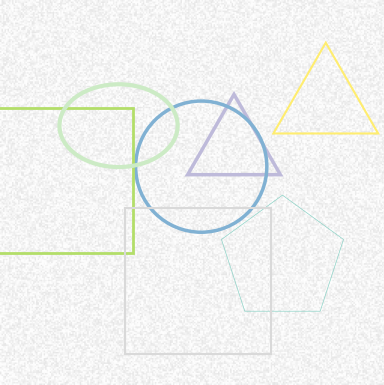[{"shape": "pentagon", "thickness": 0.5, "radius": 0.83, "center": [0.734, 0.326]}, {"shape": "triangle", "thickness": 2.5, "radius": 0.7, "center": [0.608, 0.616]}, {"shape": "circle", "thickness": 2.5, "radius": 0.85, "center": [0.523, 0.567]}, {"shape": "square", "thickness": 2, "radius": 0.94, "center": [0.157, 0.531]}, {"shape": "square", "thickness": 1.5, "radius": 0.95, "center": [0.515, 0.271]}, {"shape": "oval", "thickness": 3, "radius": 0.77, "center": [0.308, 0.674]}, {"shape": "triangle", "thickness": 1.5, "radius": 0.79, "center": [0.846, 0.732]}]